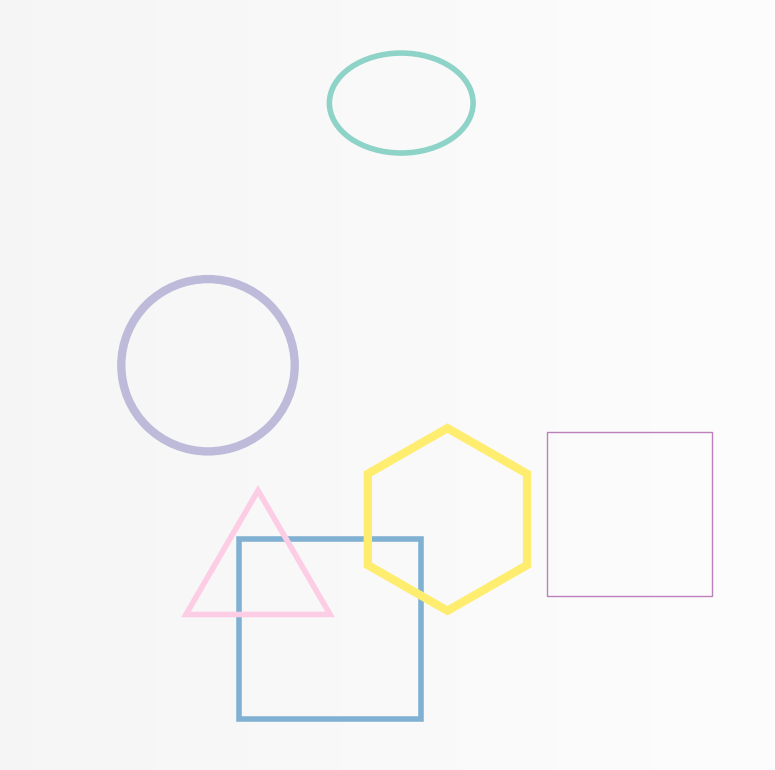[{"shape": "oval", "thickness": 2, "radius": 0.46, "center": [0.518, 0.866]}, {"shape": "circle", "thickness": 3, "radius": 0.56, "center": [0.268, 0.526]}, {"shape": "square", "thickness": 2, "radius": 0.59, "center": [0.426, 0.183]}, {"shape": "triangle", "thickness": 2, "radius": 0.54, "center": [0.333, 0.256]}, {"shape": "square", "thickness": 0.5, "radius": 0.53, "center": [0.812, 0.333]}, {"shape": "hexagon", "thickness": 3, "radius": 0.59, "center": [0.577, 0.325]}]